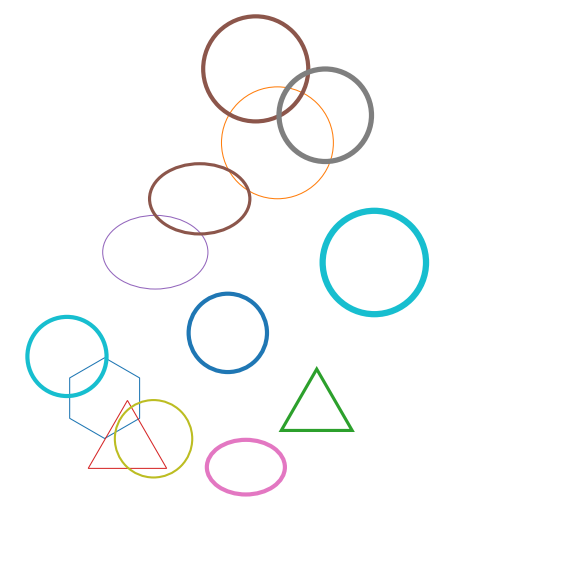[{"shape": "hexagon", "thickness": 0.5, "radius": 0.35, "center": [0.181, 0.31]}, {"shape": "circle", "thickness": 2, "radius": 0.34, "center": [0.394, 0.423]}, {"shape": "circle", "thickness": 0.5, "radius": 0.48, "center": [0.48, 0.752]}, {"shape": "triangle", "thickness": 1.5, "radius": 0.35, "center": [0.548, 0.289]}, {"shape": "triangle", "thickness": 0.5, "radius": 0.39, "center": [0.221, 0.227]}, {"shape": "oval", "thickness": 0.5, "radius": 0.46, "center": [0.269, 0.562]}, {"shape": "circle", "thickness": 2, "radius": 0.45, "center": [0.443, 0.88]}, {"shape": "oval", "thickness": 1.5, "radius": 0.43, "center": [0.346, 0.655]}, {"shape": "oval", "thickness": 2, "radius": 0.34, "center": [0.426, 0.19]}, {"shape": "circle", "thickness": 2.5, "radius": 0.4, "center": [0.563, 0.8]}, {"shape": "circle", "thickness": 1, "radius": 0.34, "center": [0.266, 0.239]}, {"shape": "circle", "thickness": 3, "radius": 0.45, "center": [0.648, 0.545]}, {"shape": "circle", "thickness": 2, "radius": 0.34, "center": [0.116, 0.382]}]